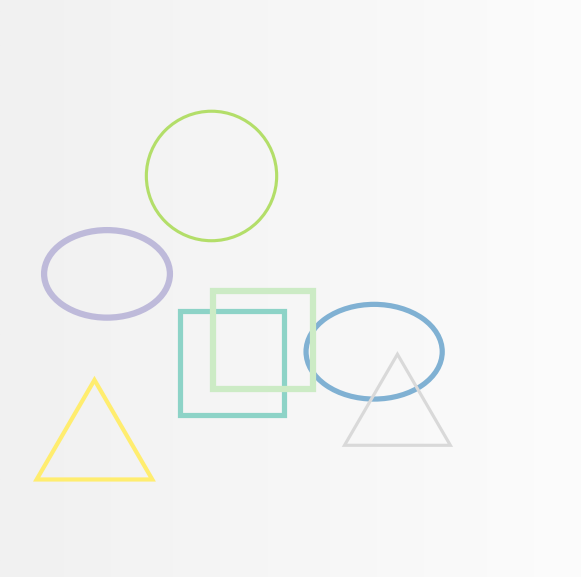[{"shape": "square", "thickness": 2.5, "radius": 0.45, "center": [0.399, 0.371]}, {"shape": "oval", "thickness": 3, "radius": 0.54, "center": [0.184, 0.525]}, {"shape": "oval", "thickness": 2.5, "radius": 0.59, "center": [0.644, 0.39]}, {"shape": "circle", "thickness": 1.5, "radius": 0.56, "center": [0.364, 0.694]}, {"shape": "triangle", "thickness": 1.5, "radius": 0.53, "center": [0.684, 0.281]}, {"shape": "square", "thickness": 3, "radius": 0.43, "center": [0.452, 0.41]}, {"shape": "triangle", "thickness": 2, "radius": 0.57, "center": [0.163, 0.226]}]